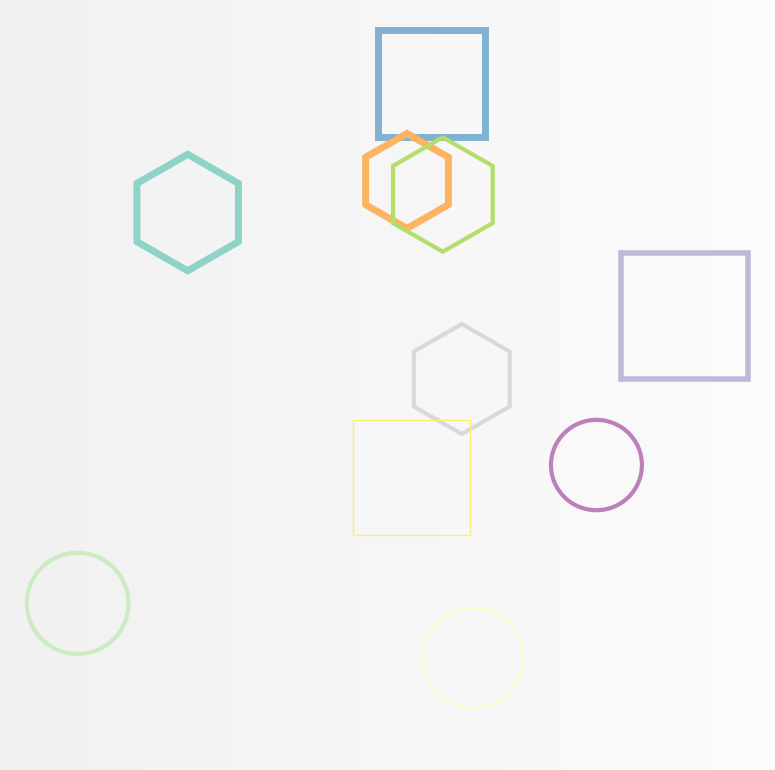[{"shape": "hexagon", "thickness": 2.5, "radius": 0.38, "center": [0.242, 0.724]}, {"shape": "circle", "thickness": 0.5, "radius": 0.33, "center": [0.61, 0.146]}, {"shape": "square", "thickness": 2, "radius": 0.41, "center": [0.884, 0.59]}, {"shape": "square", "thickness": 2.5, "radius": 0.35, "center": [0.557, 0.891]}, {"shape": "hexagon", "thickness": 2.5, "radius": 0.31, "center": [0.525, 0.765]}, {"shape": "hexagon", "thickness": 1.5, "radius": 0.37, "center": [0.571, 0.747]}, {"shape": "hexagon", "thickness": 1.5, "radius": 0.36, "center": [0.596, 0.508]}, {"shape": "circle", "thickness": 1.5, "radius": 0.29, "center": [0.77, 0.396]}, {"shape": "circle", "thickness": 1.5, "radius": 0.33, "center": [0.1, 0.216]}, {"shape": "square", "thickness": 0.5, "radius": 0.38, "center": [0.531, 0.38]}]